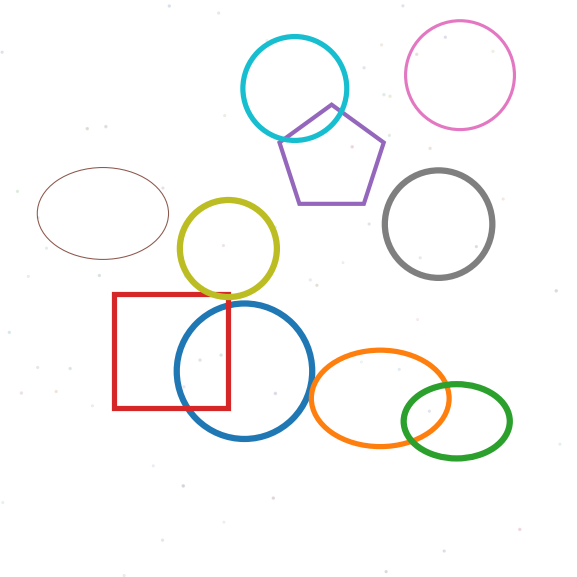[{"shape": "circle", "thickness": 3, "radius": 0.59, "center": [0.423, 0.356]}, {"shape": "oval", "thickness": 2.5, "radius": 0.6, "center": [0.658, 0.309]}, {"shape": "oval", "thickness": 3, "radius": 0.46, "center": [0.791, 0.27]}, {"shape": "square", "thickness": 2.5, "radius": 0.49, "center": [0.297, 0.391]}, {"shape": "pentagon", "thickness": 2, "radius": 0.47, "center": [0.574, 0.723]}, {"shape": "oval", "thickness": 0.5, "radius": 0.57, "center": [0.178, 0.629]}, {"shape": "circle", "thickness": 1.5, "radius": 0.47, "center": [0.797, 0.869]}, {"shape": "circle", "thickness": 3, "radius": 0.47, "center": [0.759, 0.611]}, {"shape": "circle", "thickness": 3, "radius": 0.42, "center": [0.395, 0.569]}, {"shape": "circle", "thickness": 2.5, "radius": 0.45, "center": [0.511, 0.846]}]